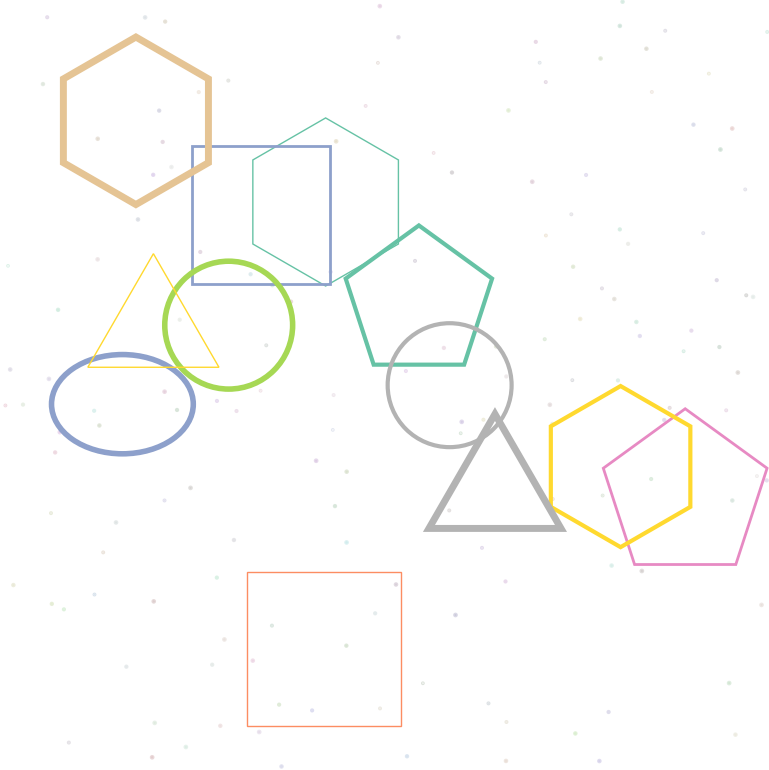[{"shape": "hexagon", "thickness": 0.5, "radius": 0.55, "center": [0.423, 0.738]}, {"shape": "pentagon", "thickness": 1.5, "radius": 0.5, "center": [0.544, 0.607]}, {"shape": "square", "thickness": 0.5, "radius": 0.5, "center": [0.42, 0.157]}, {"shape": "oval", "thickness": 2, "radius": 0.46, "center": [0.159, 0.475]}, {"shape": "square", "thickness": 1, "radius": 0.45, "center": [0.339, 0.721]}, {"shape": "pentagon", "thickness": 1, "radius": 0.56, "center": [0.89, 0.357]}, {"shape": "circle", "thickness": 2, "radius": 0.42, "center": [0.297, 0.578]}, {"shape": "hexagon", "thickness": 1.5, "radius": 0.52, "center": [0.806, 0.394]}, {"shape": "triangle", "thickness": 0.5, "radius": 0.49, "center": [0.199, 0.572]}, {"shape": "hexagon", "thickness": 2.5, "radius": 0.54, "center": [0.176, 0.843]}, {"shape": "triangle", "thickness": 2.5, "radius": 0.5, "center": [0.643, 0.363]}, {"shape": "circle", "thickness": 1.5, "radius": 0.4, "center": [0.584, 0.5]}]